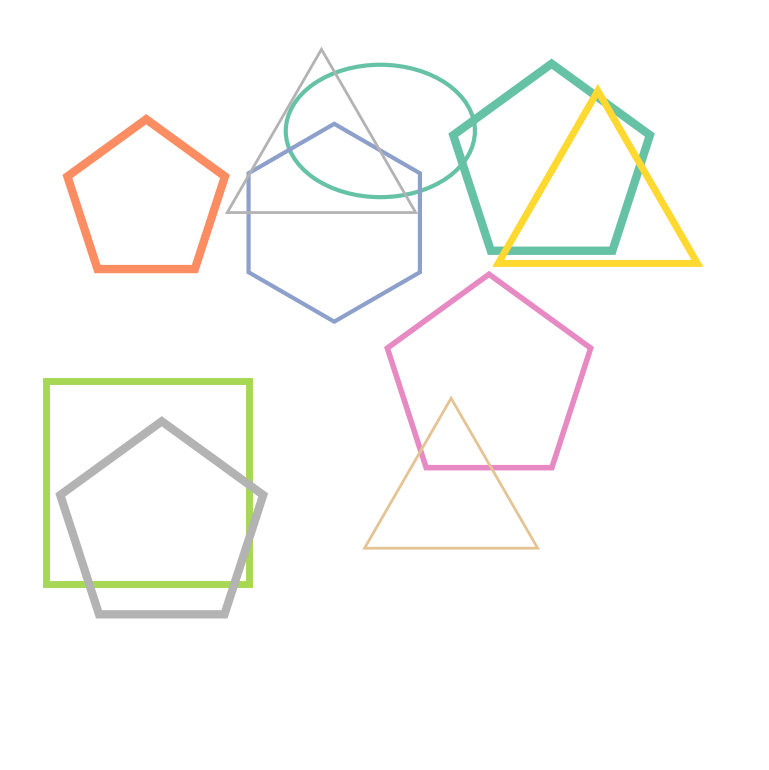[{"shape": "oval", "thickness": 1.5, "radius": 0.61, "center": [0.494, 0.83]}, {"shape": "pentagon", "thickness": 3, "radius": 0.67, "center": [0.716, 0.783]}, {"shape": "pentagon", "thickness": 3, "radius": 0.54, "center": [0.19, 0.738]}, {"shape": "hexagon", "thickness": 1.5, "radius": 0.64, "center": [0.434, 0.711]}, {"shape": "pentagon", "thickness": 2, "radius": 0.69, "center": [0.635, 0.505]}, {"shape": "square", "thickness": 2.5, "radius": 0.66, "center": [0.191, 0.374]}, {"shape": "triangle", "thickness": 2.5, "radius": 0.75, "center": [0.776, 0.733]}, {"shape": "triangle", "thickness": 1, "radius": 0.65, "center": [0.586, 0.353]}, {"shape": "triangle", "thickness": 1, "radius": 0.71, "center": [0.417, 0.795]}, {"shape": "pentagon", "thickness": 3, "radius": 0.69, "center": [0.21, 0.314]}]